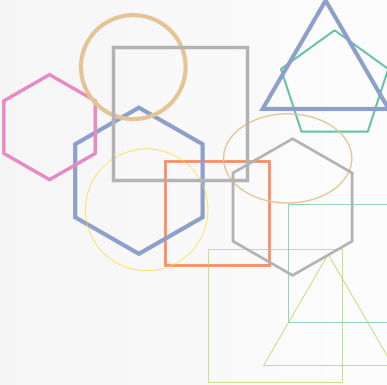[{"shape": "pentagon", "thickness": 1.5, "radius": 0.73, "center": [0.864, 0.776]}, {"shape": "square", "thickness": 0.5, "radius": 0.77, "center": [0.898, 0.317]}, {"shape": "square", "thickness": 2, "radius": 0.67, "center": [0.561, 0.447]}, {"shape": "hexagon", "thickness": 3, "radius": 0.95, "center": [0.358, 0.531]}, {"shape": "triangle", "thickness": 3, "radius": 0.94, "center": [0.84, 0.811]}, {"shape": "hexagon", "thickness": 2.5, "radius": 0.68, "center": [0.128, 0.67]}, {"shape": "triangle", "thickness": 0.5, "radius": 0.96, "center": [0.847, 0.147]}, {"shape": "square", "thickness": 0.5, "radius": 0.86, "center": [0.71, 0.182]}, {"shape": "circle", "thickness": 0.5, "radius": 0.79, "center": [0.378, 0.455]}, {"shape": "circle", "thickness": 3, "radius": 0.68, "center": [0.344, 0.826]}, {"shape": "oval", "thickness": 1, "radius": 0.83, "center": [0.742, 0.589]}, {"shape": "hexagon", "thickness": 2, "radius": 0.89, "center": [0.755, 0.462]}, {"shape": "square", "thickness": 2.5, "radius": 0.87, "center": [0.465, 0.706]}]